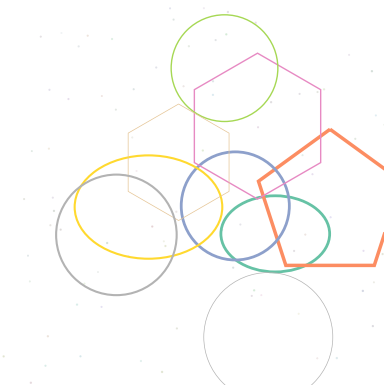[{"shape": "oval", "thickness": 2, "radius": 0.71, "center": [0.715, 0.393]}, {"shape": "pentagon", "thickness": 2.5, "radius": 0.98, "center": [0.857, 0.469]}, {"shape": "circle", "thickness": 2, "radius": 0.7, "center": [0.611, 0.465]}, {"shape": "hexagon", "thickness": 1, "radius": 0.95, "center": [0.669, 0.672]}, {"shape": "circle", "thickness": 1, "radius": 0.69, "center": [0.583, 0.823]}, {"shape": "oval", "thickness": 1.5, "radius": 0.96, "center": [0.386, 0.462]}, {"shape": "hexagon", "thickness": 0.5, "radius": 0.76, "center": [0.464, 0.579]}, {"shape": "circle", "thickness": 1.5, "radius": 0.78, "center": [0.302, 0.39]}, {"shape": "circle", "thickness": 0.5, "radius": 0.84, "center": [0.697, 0.125]}]